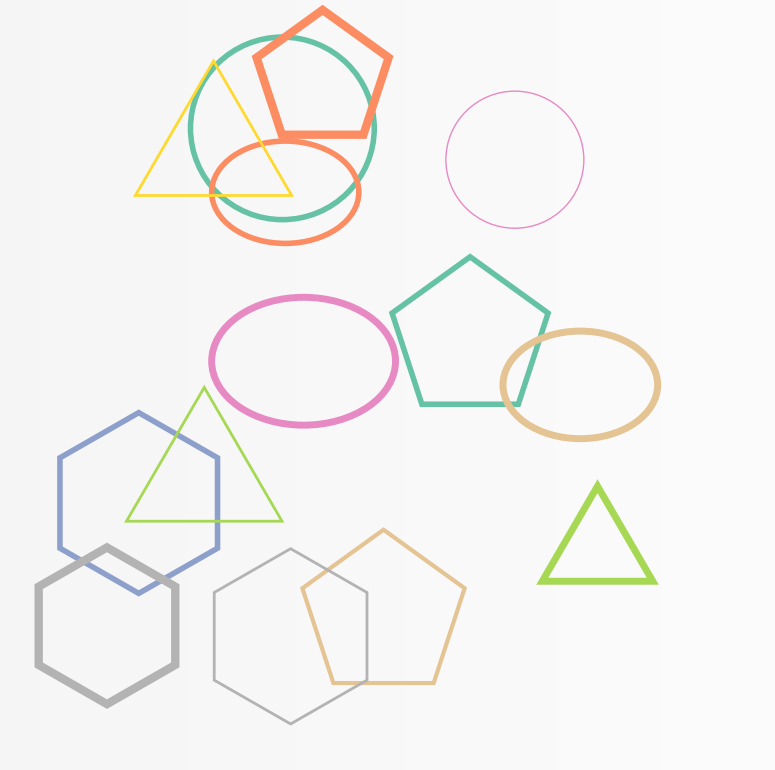[{"shape": "pentagon", "thickness": 2, "radius": 0.53, "center": [0.607, 0.561]}, {"shape": "circle", "thickness": 2, "radius": 0.59, "center": [0.364, 0.833]}, {"shape": "pentagon", "thickness": 3, "radius": 0.45, "center": [0.416, 0.898]}, {"shape": "oval", "thickness": 2, "radius": 0.47, "center": [0.368, 0.75]}, {"shape": "hexagon", "thickness": 2, "radius": 0.59, "center": [0.179, 0.347]}, {"shape": "circle", "thickness": 0.5, "radius": 0.45, "center": [0.664, 0.793]}, {"shape": "oval", "thickness": 2.5, "radius": 0.59, "center": [0.392, 0.531]}, {"shape": "triangle", "thickness": 2.5, "radius": 0.41, "center": [0.771, 0.286]}, {"shape": "triangle", "thickness": 1, "radius": 0.58, "center": [0.264, 0.381]}, {"shape": "triangle", "thickness": 1, "radius": 0.58, "center": [0.276, 0.804]}, {"shape": "pentagon", "thickness": 1.5, "radius": 0.55, "center": [0.495, 0.202]}, {"shape": "oval", "thickness": 2.5, "radius": 0.5, "center": [0.749, 0.5]}, {"shape": "hexagon", "thickness": 1, "radius": 0.57, "center": [0.375, 0.174]}, {"shape": "hexagon", "thickness": 3, "radius": 0.51, "center": [0.138, 0.187]}]